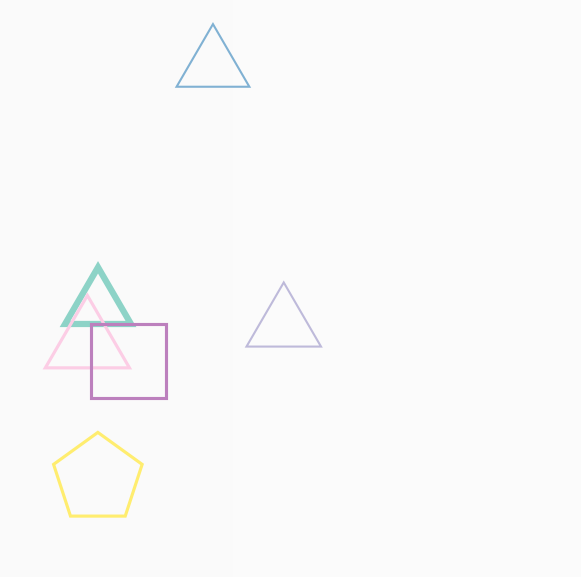[{"shape": "triangle", "thickness": 3, "radius": 0.33, "center": [0.169, 0.471]}, {"shape": "triangle", "thickness": 1, "radius": 0.37, "center": [0.488, 0.436]}, {"shape": "triangle", "thickness": 1, "radius": 0.36, "center": [0.366, 0.885]}, {"shape": "triangle", "thickness": 1.5, "radius": 0.42, "center": [0.15, 0.404]}, {"shape": "square", "thickness": 1.5, "radius": 0.32, "center": [0.222, 0.374]}, {"shape": "pentagon", "thickness": 1.5, "radius": 0.4, "center": [0.168, 0.17]}]